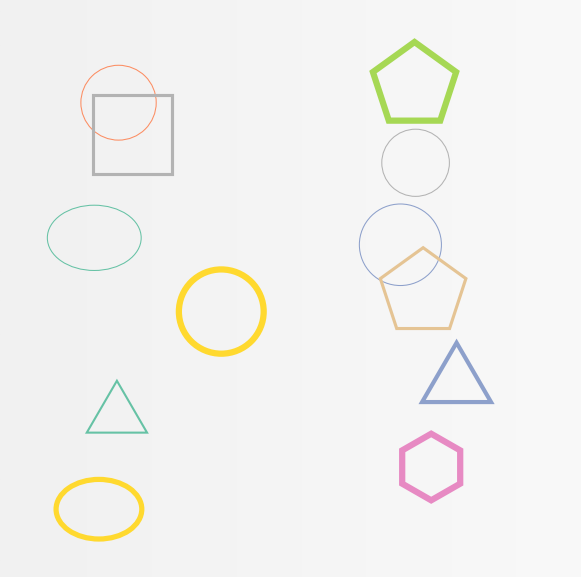[{"shape": "oval", "thickness": 0.5, "radius": 0.4, "center": [0.162, 0.587]}, {"shape": "triangle", "thickness": 1, "radius": 0.3, "center": [0.201, 0.28]}, {"shape": "circle", "thickness": 0.5, "radius": 0.32, "center": [0.204, 0.821]}, {"shape": "circle", "thickness": 0.5, "radius": 0.35, "center": [0.689, 0.575]}, {"shape": "triangle", "thickness": 2, "radius": 0.34, "center": [0.786, 0.337]}, {"shape": "hexagon", "thickness": 3, "radius": 0.29, "center": [0.742, 0.19]}, {"shape": "pentagon", "thickness": 3, "radius": 0.38, "center": [0.713, 0.851]}, {"shape": "circle", "thickness": 3, "radius": 0.36, "center": [0.381, 0.46]}, {"shape": "oval", "thickness": 2.5, "radius": 0.37, "center": [0.17, 0.117]}, {"shape": "pentagon", "thickness": 1.5, "radius": 0.39, "center": [0.728, 0.493]}, {"shape": "circle", "thickness": 0.5, "radius": 0.29, "center": [0.715, 0.717]}, {"shape": "square", "thickness": 1.5, "radius": 0.34, "center": [0.228, 0.766]}]